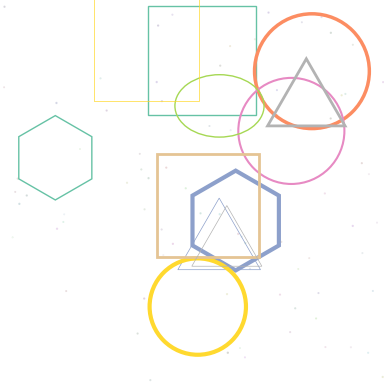[{"shape": "square", "thickness": 1, "radius": 0.71, "center": [0.525, 0.844]}, {"shape": "hexagon", "thickness": 1, "radius": 0.55, "center": [0.144, 0.59]}, {"shape": "circle", "thickness": 2.5, "radius": 0.75, "center": [0.81, 0.815]}, {"shape": "hexagon", "thickness": 3, "radius": 0.65, "center": [0.612, 0.427]}, {"shape": "triangle", "thickness": 0.5, "radius": 0.62, "center": [0.569, 0.361]}, {"shape": "circle", "thickness": 1.5, "radius": 0.69, "center": [0.757, 0.66]}, {"shape": "oval", "thickness": 1, "radius": 0.58, "center": [0.57, 0.725]}, {"shape": "circle", "thickness": 3, "radius": 0.63, "center": [0.514, 0.204]}, {"shape": "square", "thickness": 0.5, "radius": 0.68, "center": [0.381, 0.874]}, {"shape": "square", "thickness": 2, "radius": 0.66, "center": [0.54, 0.467]}, {"shape": "triangle", "thickness": 0.5, "radius": 0.53, "center": [0.589, 0.361]}, {"shape": "triangle", "thickness": 2, "radius": 0.58, "center": [0.796, 0.731]}]